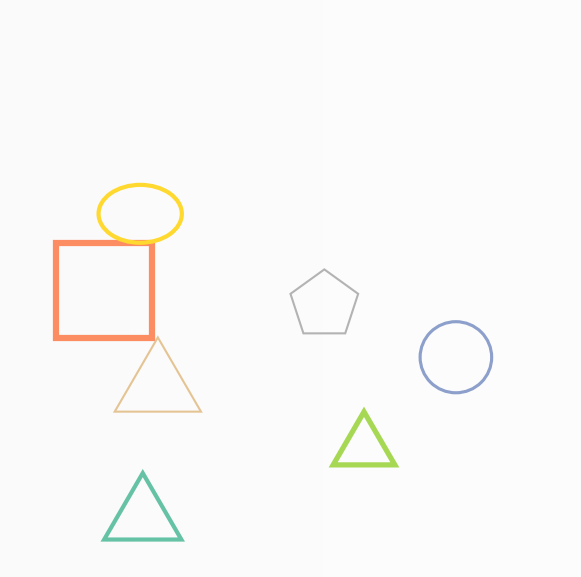[{"shape": "triangle", "thickness": 2, "radius": 0.38, "center": [0.246, 0.103]}, {"shape": "square", "thickness": 3, "radius": 0.41, "center": [0.179, 0.496]}, {"shape": "circle", "thickness": 1.5, "radius": 0.31, "center": [0.784, 0.381]}, {"shape": "triangle", "thickness": 2.5, "radius": 0.31, "center": [0.626, 0.225]}, {"shape": "oval", "thickness": 2, "radius": 0.36, "center": [0.241, 0.629]}, {"shape": "triangle", "thickness": 1, "radius": 0.43, "center": [0.272, 0.329]}, {"shape": "pentagon", "thickness": 1, "radius": 0.31, "center": [0.558, 0.471]}]